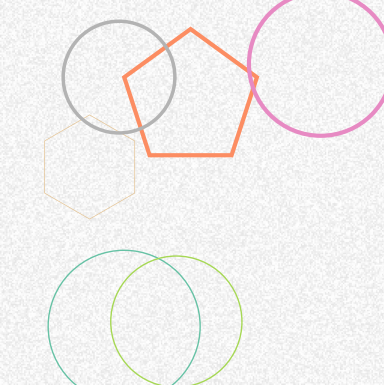[{"shape": "circle", "thickness": 1, "radius": 0.99, "center": [0.322, 0.153]}, {"shape": "pentagon", "thickness": 3, "radius": 0.91, "center": [0.495, 0.743]}, {"shape": "circle", "thickness": 3, "radius": 0.93, "center": [0.833, 0.834]}, {"shape": "circle", "thickness": 1, "radius": 0.85, "center": [0.458, 0.165]}, {"shape": "hexagon", "thickness": 0.5, "radius": 0.68, "center": [0.233, 0.566]}, {"shape": "circle", "thickness": 2.5, "radius": 0.73, "center": [0.309, 0.8]}]